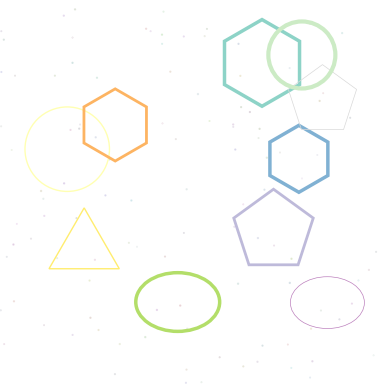[{"shape": "hexagon", "thickness": 2.5, "radius": 0.56, "center": [0.681, 0.837]}, {"shape": "circle", "thickness": 1, "radius": 0.55, "center": [0.175, 0.613]}, {"shape": "pentagon", "thickness": 2, "radius": 0.54, "center": [0.71, 0.4]}, {"shape": "hexagon", "thickness": 2.5, "radius": 0.43, "center": [0.776, 0.588]}, {"shape": "hexagon", "thickness": 2, "radius": 0.47, "center": [0.299, 0.675]}, {"shape": "oval", "thickness": 2.5, "radius": 0.54, "center": [0.462, 0.215]}, {"shape": "pentagon", "thickness": 0.5, "radius": 0.47, "center": [0.838, 0.739]}, {"shape": "oval", "thickness": 0.5, "radius": 0.48, "center": [0.85, 0.214]}, {"shape": "circle", "thickness": 3, "radius": 0.44, "center": [0.784, 0.857]}, {"shape": "triangle", "thickness": 1, "radius": 0.53, "center": [0.219, 0.355]}]